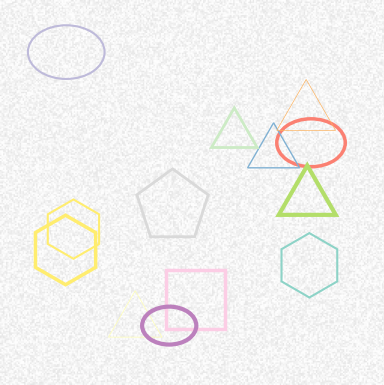[{"shape": "hexagon", "thickness": 1.5, "radius": 0.42, "center": [0.804, 0.311]}, {"shape": "triangle", "thickness": 0.5, "radius": 0.4, "center": [0.351, 0.165]}, {"shape": "oval", "thickness": 1.5, "radius": 0.5, "center": [0.172, 0.865]}, {"shape": "oval", "thickness": 2.5, "radius": 0.44, "center": [0.808, 0.629]}, {"shape": "triangle", "thickness": 1, "radius": 0.39, "center": [0.711, 0.603]}, {"shape": "triangle", "thickness": 0.5, "radius": 0.44, "center": [0.795, 0.705]}, {"shape": "triangle", "thickness": 3, "radius": 0.43, "center": [0.798, 0.485]}, {"shape": "square", "thickness": 2.5, "radius": 0.38, "center": [0.508, 0.222]}, {"shape": "pentagon", "thickness": 2, "radius": 0.49, "center": [0.448, 0.464]}, {"shape": "oval", "thickness": 3, "radius": 0.35, "center": [0.44, 0.154]}, {"shape": "triangle", "thickness": 2, "radius": 0.34, "center": [0.609, 0.651]}, {"shape": "hexagon", "thickness": 1.5, "radius": 0.38, "center": [0.191, 0.405]}, {"shape": "hexagon", "thickness": 2.5, "radius": 0.45, "center": [0.17, 0.351]}]